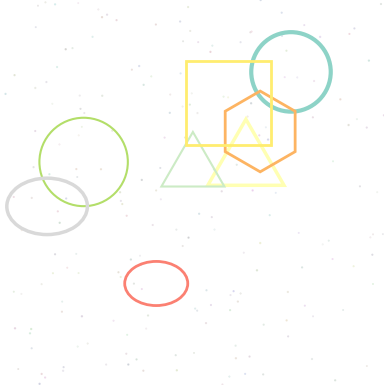[{"shape": "circle", "thickness": 3, "radius": 0.52, "center": [0.756, 0.813]}, {"shape": "triangle", "thickness": 2.5, "radius": 0.57, "center": [0.639, 0.576]}, {"shape": "oval", "thickness": 2, "radius": 0.41, "center": [0.406, 0.264]}, {"shape": "hexagon", "thickness": 2, "radius": 0.52, "center": [0.676, 0.659]}, {"shape": "circle", "thickness": 1.5, "radius": 0.57, "center": [0.217, 0.579]}, {"shape": "oval", "thickness": 2.5, "radius": 0.52, "center": [0.122, 0.464]}, {"shape": "triangle", "thickness": 1.5, "radius": 0.47, "center": [0.501, 0.563]}, {"shape": "square", "thickness": 2, "radius": 0.55, "center": [0.593, 0.732]}]